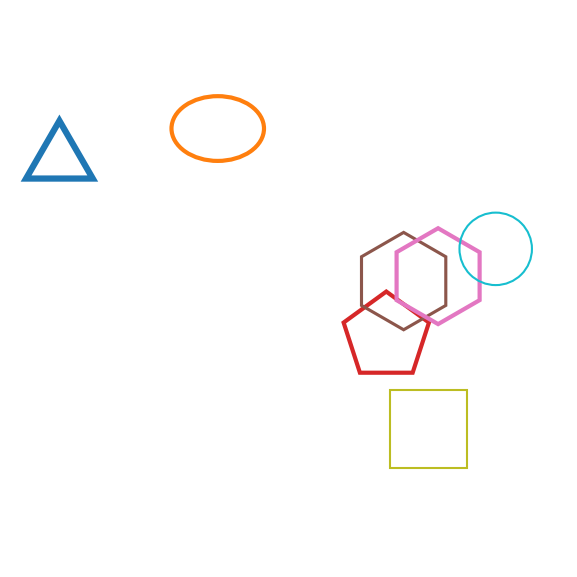[{"shape": "triangle", "thickness": 3, "radius": 0.33, "center": [0.103, 0.723]}, {"shape": "oval", "thickness": 2, "radius": 0.4, "center": [0.377, 0.777]}, {"shape": "pentagon", "thickness": 2, "radius": 0.39, "center": [0.669, 0.417]}, {"shape": "hexagon", "thickness": 1.5, "radius": 0.42, "center": [0.699, 0.512]}, {"shape": "hexagon", "thickness": 2, "radius": 0.42, "center": [0.759, 0.521]}, {"shape": "square", "thickness": 1, "radius": 0.34, "center": [0.742, 0.256]}, {"shape": "circle", "thickness": 1, "radius": 0.31, "center": [0.858, 0.568]}]